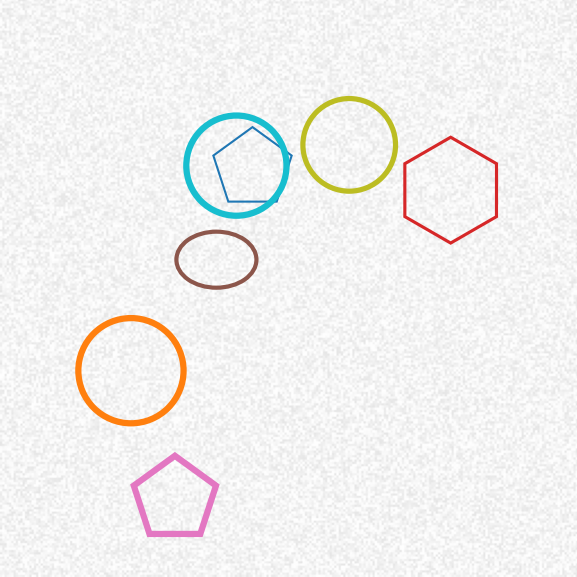[{"shape": "pentagon", "thickness": 1, "radius": 0.36, "center": [0.437, 0.708]}, {"shape": "circle", "thickness": 3, "radius": 0.46, "center": [0.227, 0.357]}, {"shape": "hexagon", "thickness": 1.5, "radius": 0.46, "center": [0.78, 0.67]}, {"shape": "oval", "thickness": 2, "radius": 0.35, "center": [0.375, 0.549]}, {"shape": "pentagon", "thickness": 3, "radius": 0.37, "center": [0.303, 0.135]}, {"shape": "circle", "thickness": 2.5, "radius": 0.4, "center": [0.605, 0.748]}, {"shape": "circle", "thickness": 3, "radius": 0.43, "center": [0.409, 0.712]}]